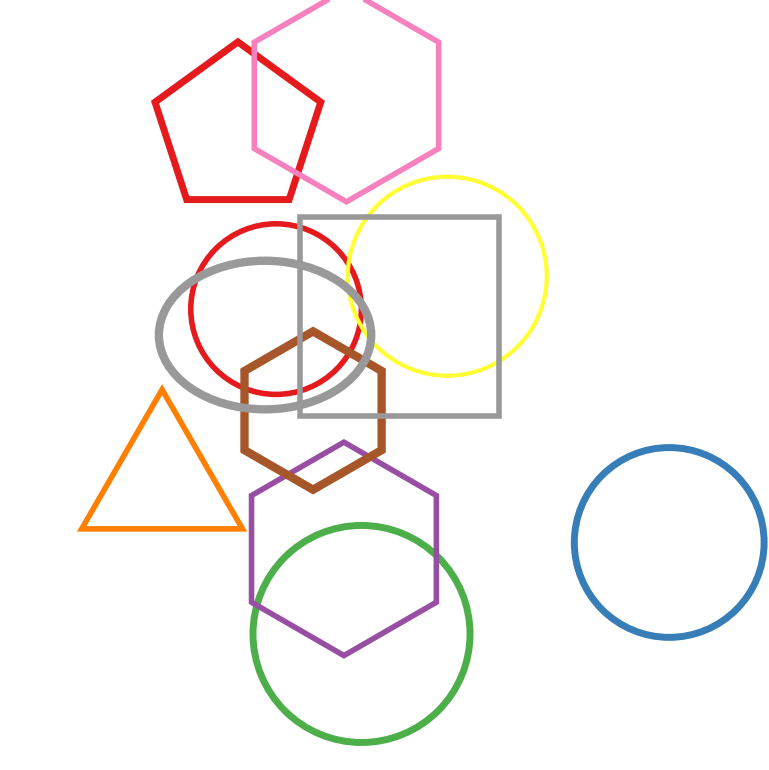[{"shape": "pentagon", "thickness": 2.5, "radius": 0.57, "center": [0.309, 0.832]}, {"shape": "circle", "thickness": 2, "radius": 0.55, "center": [0.359, 0.599]}, {"shape": "circle", "thickness": 2.5, "radius": 0.62, "center": [0.869, 0.296]}, {"shape": "circle", "thickness": 2.5, "radius": 0.7, "center": [0.469, 0.177]}, {"shape": "hexagon", "thickness": 2, "radius": 0.69, "center": [0.447, 0.287]}, {"shape": "triangle", "thickness": 2, "radius": 0.6, "center": [0.21, 0.373]}, {"shape": "circle", "thickness": 1.5, "radius": 0.65, "center": [0.581, 0.641]}, {"shape": "hexagon", "thickness": 3, "radius": 0.51, "center": [0.407, 0.467]}, {"shape": "hexagon", "thickness": 2, "radius": 0.69, "center": [0.45, 0.876]}, {"shape": "oval", "thickness": 3, "radius": 0.69, "center": [0.344, 0.565]}, {"shape": "square", "thickness": 2, "radius": 0.65, "center": [0.519, 0.589]}]